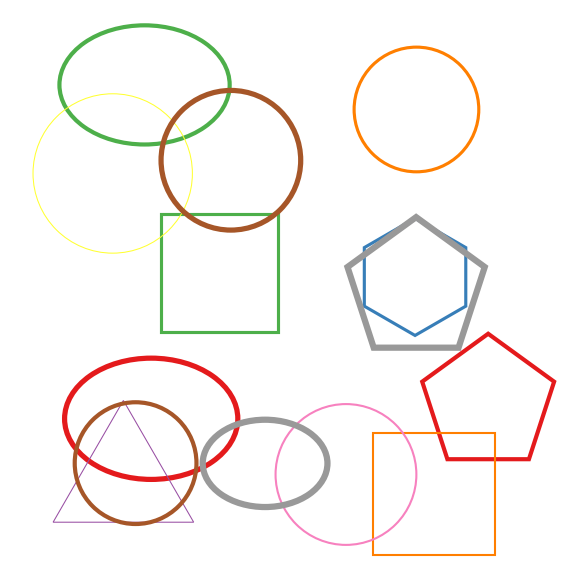[{"shape": "oval", "thickness": 2.5, "radius": 0.75, "center": [0.262, 0.274]}, {"shape": "pentagon", "thickness": 2, "radius": 0.6, "center": [0.845, 0.301]}, {"shape": "hexagon", "thickness": 1.5, "radius": 0.51, "center": [0.719, 0.52]}, {"shape": "oval", "thickness": 2, "radius": 0.74, "center": [0.25, 0.852]}, {"shape": "square", "thickness": 1.5, "radius": 0.51, "center": [0.38, 0.527]}, {"shape": "triangle", "thickness": 0.5, "radius": 0.7, "center": [0.214, 0.165]}, {"shape": "circle", "thickness": 1.5, "radius": 0.54, "center": [0.721, 0.81]}, {"shape": "square", "thickness": 1, "radius": 0.53, "center": [0.751, 0.144]}, {"shape": "circle", "thickness": 0.5, "radius": 0.69, "center": [0.195, 0.699]}, {"shape": "circle", "thickness": 2.5, "radius": 0.6, "center": [0.4, 0.722]}, {"shape": "circle", "thickness": 2, "radius": 0.53, "center": [0.235, 0.197]}, {"shape": "circle", "thickness": 1, "radius": 0.61, "center": [0.599, 0.178]}, {"shape": "pentagon", "thickness": 3, "radius": 0.62, "center": [0.721, 0.498]}, {"shape": "oval", "thickness": 3, "radius": 0.54, "center": [0.459, 0.197]}]